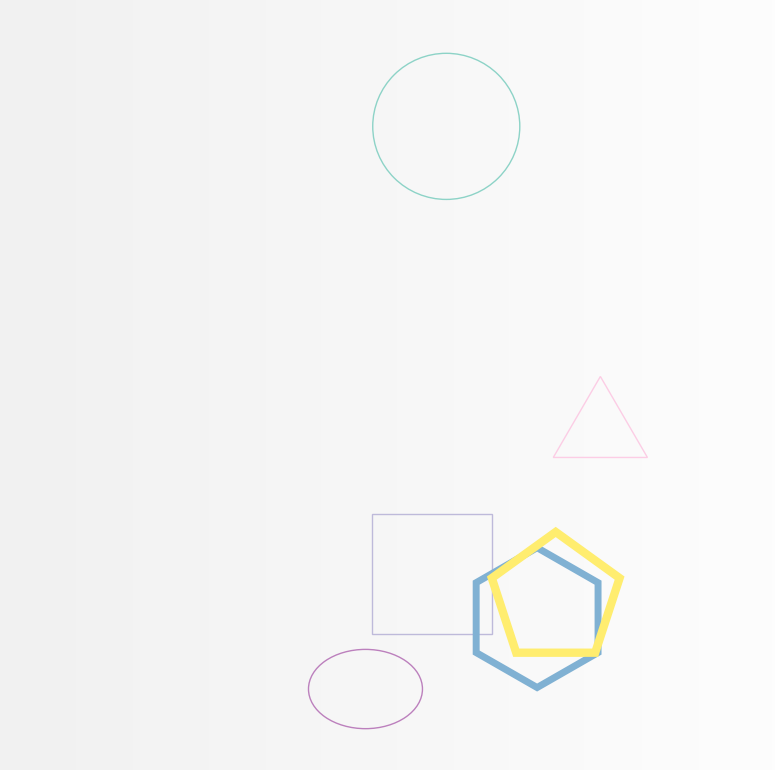[{"shape": "circle", "thickness": 0.5, "radius": 0.47, "center": [0.576, 0.836]}, {"shape": "square", "thickness": 0.5, "radius": 0.39, "center": [0.558, 0.255]}, {"shape": "hexagon", "thickness": 2.5, "radius": 0.45, "center": [0.693, 0.198]}, {"shape": "triangle", "thickness": 0.5, "radius": 0.35, "center": [0.775, 0.441]}, {"shape": "oval", "thickness": 0.5, "radius": 0.37, "center": [0.472, 0.105]}, {"shape": "pentagon", "thickness": 3, "radius": 0.43, "center": [0.717, 0.222]}]